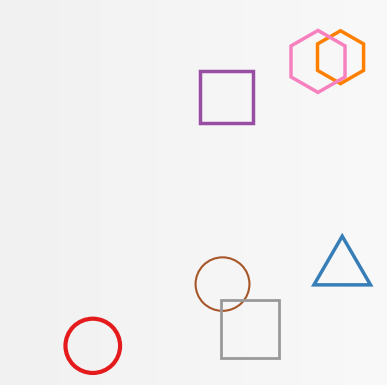[{"shape": "circle", "thickness": 3, "radius": 0.35, "center": [0.239, 0.102]}, {"shape": "triangle", "thickness": 2.5, "radius": 0.42, "center": [0.883, 0.302]}, {"shape": "square", "thickness": 2.5, "radius": 0.34, "center": [0.584, 0.749]}, {"shape": "hexagon", "thickness": 2.5, "radius": 0.34, "center": [0.879, 0.851]}, {"shape": "circle", "thickness": 1.5, "radius": 0.35, "center": [0.574, 0.262]}, {"shape": "hexagon", "thickness": 2.5, "radius": 0.4, "center": [0.821, 0.84]}, {"shape": "square", "thickness": 2, "radius": 0.38, "center": [0.645, 0.146]}]